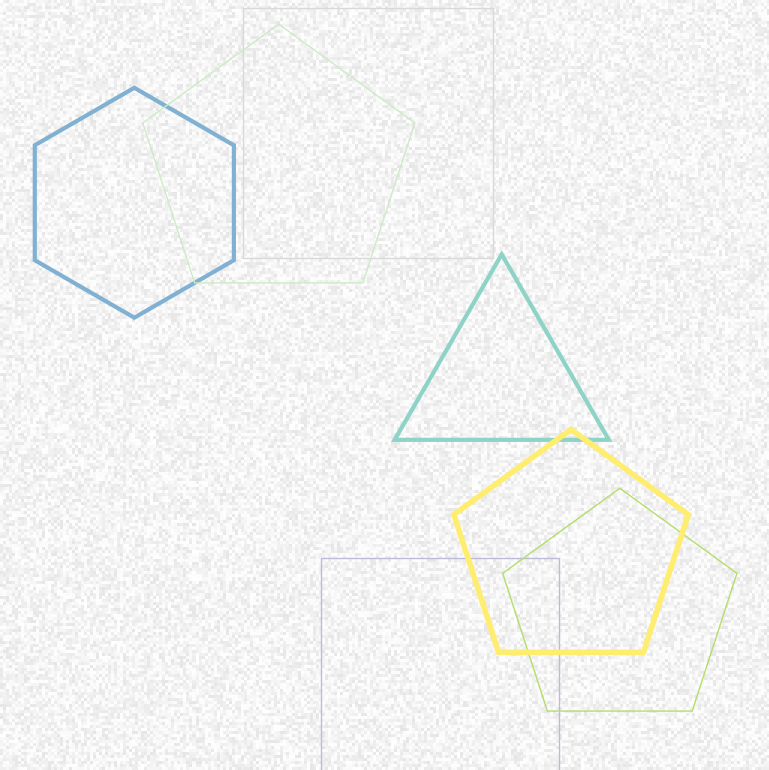[{"shape": "triangle", "thickness": 1.5, "radius": 0.8, "center": [0.652, 0.509]}, {"shape": "square", "thickness": 0.5, "radius": 0.77, "center": [0.571, 0.12]}, {"shape": "hexagon", "thickness": 1.5, "radius": 0.75, "center": [0.174, 0.737]}, {"shape": "pentagon", "thickness": 0.5, "radius": 0.8, "center": [0.805, 0.206]}, {"shape": "square", "thickness": 0.5, "radius": 0.81, "center": [0.477, 0.828]}, {"shape": "pentagon", "thickness": 0.5, "radius": 0.93, "center": [0.362, 0.783]}, {"shape": "pentagon", "thickness": 2, "radius": 0.8, "center": [0.742, 0.282]}]